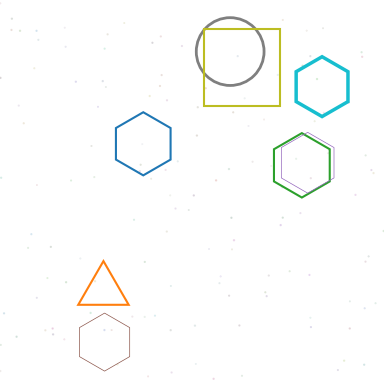[{"shape": "hexagon", "thickness": 1.5, "radius": 0.41, "center": [0.372, 0.626]}, {"shape": "triangle", "thickness": 1.5, "radius": 0.38, "center": [0.269, 0.246]}, {"shape": "hexagon", "thickness": 1.5, "radius": 0.42, "center": [0.784, 0.571]}, {"shape": "hexagon", "thickness": 0.5, "radius": 0.39, "center": [0.799, 0.577]}, {"shape": "hexagon", "thickness": 0.5, "radius": 0.38, "center": [0.272, 0.111]}, {"shape": "circle", "thickness": 2, "radius": 0.44, "center": [0.598, 0.866]}, {"shape": "square", "thickness": 1.5, "radius": 0.5, "center": [0.629, 0.825]}, {"shape": "hexagon", "thickness": 2.5, "radius": 0.39, "center": [0.837, 0.775]}]